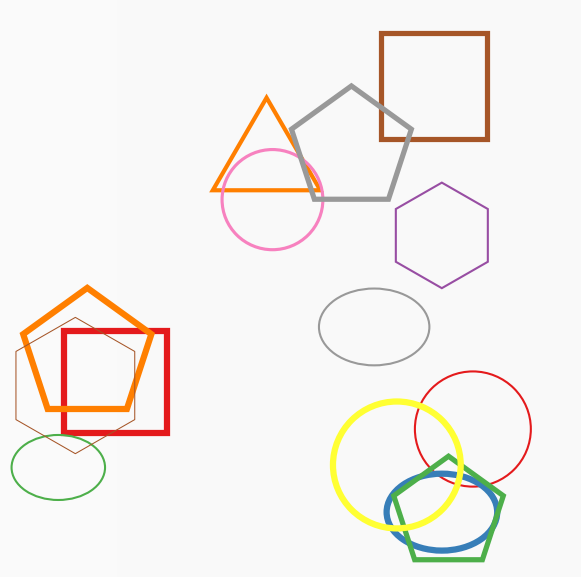[{"shape": "square", "thickness": 3, "radius": 0.44, "center": [0.199, 0.338]}, {"shape": "circle", "thickness": 1, "radius": 0.5, "center": [0.814, 0.256]}, {"shape": "oval", "thickness": 3, "radius": 0.48, "center": [0.76, 0.112]}, {"shape": "pentagon", "thickness": 2.5, "radius": 0.5, "center": [0.772, 0.11]}, {"shape": "oval", "thickness": 1, "radius": 0.4, "center": [0.1, 0.19]}, {"shape": "hexagon", "thickness": 1, "radius": 0.46, "center": [0.76, 0.592]}, {"shape": "pentagon", "thickness": 3, "radius": 0.58, "center": [0.15, 0.385]}, {"shape": "triangle", "thickness": 2, "radius": 0.53, "center": [0.459, 0.723]}, {"shape": "circle", "thickness": 3, "radius": 0.55, "center": [0.683, 0.194]}, {"shape": "hexagon", "thickness": 0.5, "radius": 0.59, "center": [0.13, 0.332]}, {"shape": "square", "thickness": 2.5, "radius": 0.46, "center": [0.747, 0.85]}, {"shape": "circle", "thickness": 1.5, "radius": 0.43, "center": [0.469, 0.653]}, {"shape": "pentagon", "thickness": 2.5, "radius": 0.54, "center": [0.605, 0.742]}, {"shape": "oval", "thickness": 1, "radius": 0.48, "center": [0.644, 0.433]}]